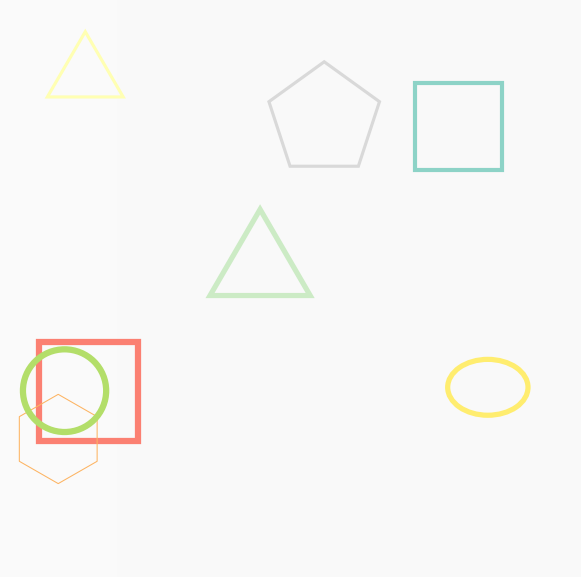[{"shape": "square", "thickness": 2, "radius": 0.38, "center": [0.789, 0.779]}, {"shape": "triangle", "thickness": 1.5, "radius": 0.38, "center": [0.147, 0.869]}, {"shape": "square", "thickness": 3, "radius": 0.43, "center": [0.152, 0.321]}, {"shape": "hexagon", "thickness": 0.5, "radius": 0.39, "center": [0.1, 0.239]}, {"shape": "circle", "thickness": 3, "radius": 0.36, "center": [0.111, 0.323]}, {"shape": "pentagon", "thickness": 1.5, "radius": 0.5, "center": [0.558, 0.792]}, {"shape": "triangle", "thickness": 2.5, "radius": 0.5, "center": [0.447, 0.537]}, {"shape": "oval", "thickness": 2.5, "radius": 0.35, "center": [0.839, 0.328]}]